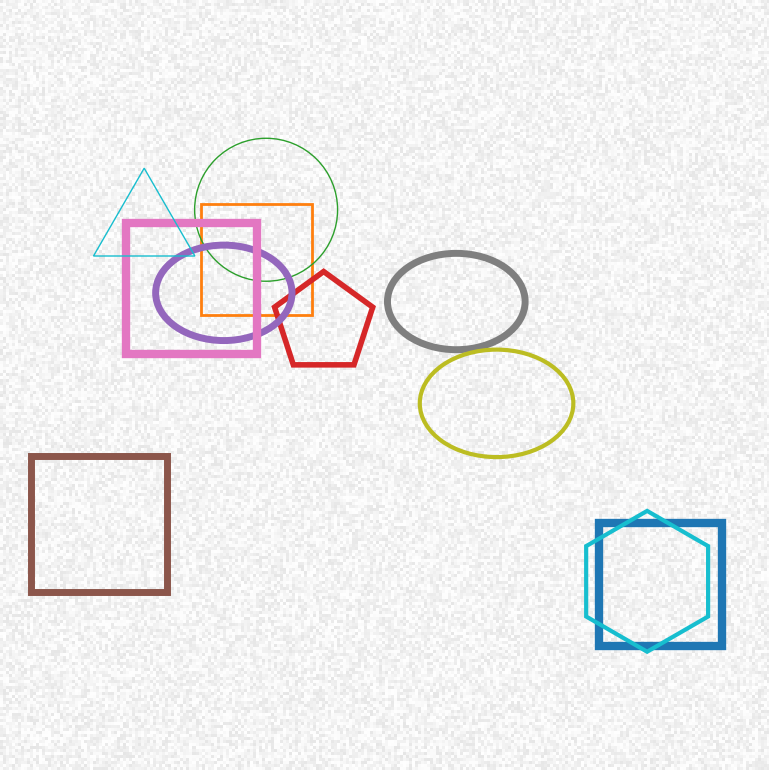[{"shape": "square", "thickness": 3, "radius": 0.4, "center": [0.858, 0.241]}, {"shape": "square", "thickness": 1, "radius": 0.36, "center": [0.333, 0.663]}, {"shape": "circle", "thickness": 0.5, "radius": 0.46, "center": [0.346, 0.728]}, {"shape": "pentagon", "thickness": 2, "radius": 0.33, "center": [0.42, 0.58]}, {"shape": "oval", "thickness": 2.5, "radius": 0.44, "center": [0.291, 0.62]}, {"shape": "square", "thickness": 2.5, "radius": 0.44, "center": [0.128, 0.32]}, {"shape": "square", "thickness": 3, "radius": 0.43, "center": [0.248, 0.626]}, {"shape": "oval", "thickness": 2.5, "radius": 0.45, "center": [0.593, 0.608]}, {"shape": "oval", "thickness": 1.5, "radius": 0.5, "center": [0.645, 0.476]}, {"shape": "triangle", "thickness": 0.5, "radius": 0.38, "center": [0.187, 0.706]}, {"shape": "hexagon", "thickness": 1.5, "radius": 0.46, "center": [0.84, 0.245]}]